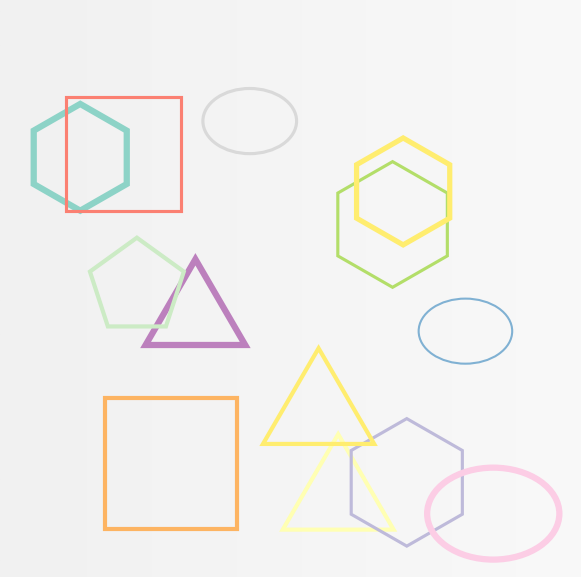[{"shape": "hexagon", "thickness": 3, "radius": 0.46, "center": [0.138, 0.727]}, {"shape": "triangle", "thickness": 2, "radius": 0.55, "center": [0.582, 0.137]}, {"shape": "hexagon", "thickness": 1.5, "radius": 0.55, "center": [0.7, 0.164]}, {"shape": "square", "thickness": 1.5, "radius": 0.5, "center": [0.212, 0.732]}, {"shape": "oval", "thickness": 1, "radius": 0.4, "center": [0.801, 0.426]}, {"shape": "square", "thickness": 2, "radius": 0.57, "center": [0.294, 0.197]}, {"shape": "hexagon", "thickness": 1.5, "radius": 0.54, "center": [0.675, 0.61]}, {"shape": "oval", "thickness": 3, "radius": 0.57, "center": [0.849, 0.11]}, {"shape": "oval", "thickness": 1.5, "radius": 0.4, "center": [0.43, 0.789]}, {"shape": "triangle", "thickness": 3, "radius": 0.49, "center": [0.336, 0.451]}, {"shape": "pentagon", "thickness": 2, "radius": 0.42, "center": [0.236, 0.503]}, {"shape": "hexagon", "thickness": 2.5, "radius": 0.46, "center": [0.694, 0.668]}, {"shape": "triangle", "thickness": 2, "radius": 0.55, "center": [0.548, 0.286]}]